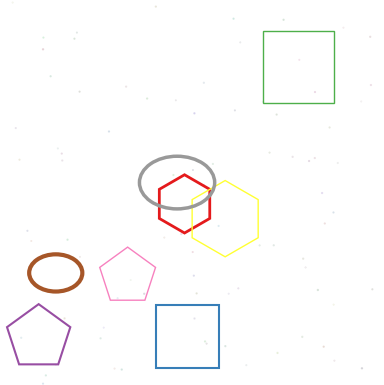[{"shape": "hexagon", "thickness": 2, "radius": 0.38, "center": [0.479, 0.47]}, {"shape": "square", "thickness": 1.5, "radius": 0.41, "center": [0.487, 0.125]}, {"shape": "square", "thickness": 1, "radius": 0.46, "center": [0.775, 0.826]}, {"shape": "pentagon", "thickness": 1.5, "radius": 0.43, "center": [0.1, 0.124]}, {"shape": "hexagon", "thickness": 1, "radius": 0.5, "center": [0.585, 0.432]}, {"shape": "oval", "thickness": 3, "radius": 0.35, "center": [0.145, 0.291]}, {"shape": "pentagon", "thickness": 1, "radius": 0.38, "center": [0.332, 0.282]}, {"shape": "oval", "thickness": 2.5, "radius": 0.49, "center": [0.46, 0.526]}]